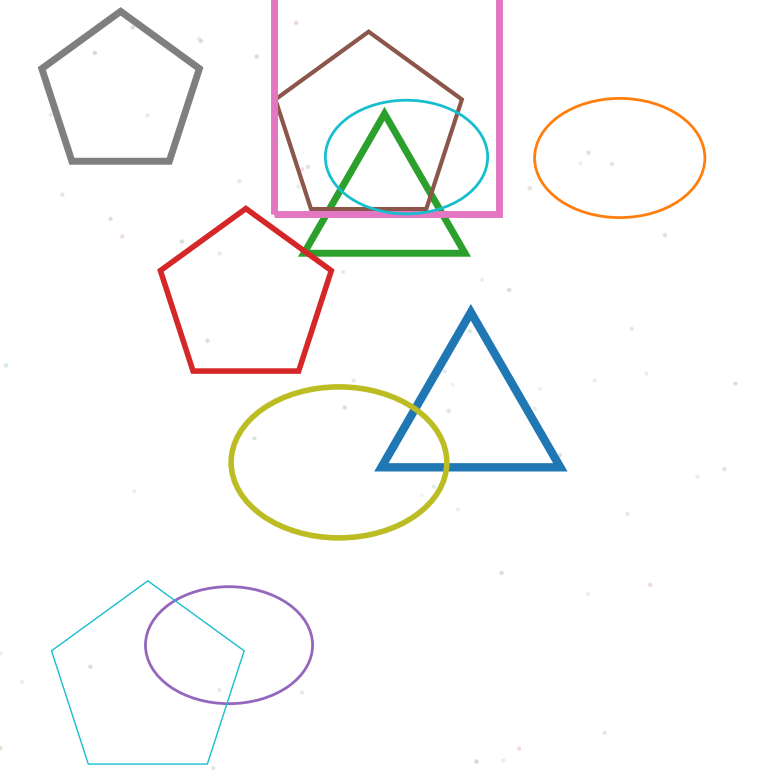[{"shape": "triangle", "thickness": 3, "radius": 0.67, "center": [0.612, 0.46]}, {"shape": "oval", "thickness": 1, "radius": 0.55, "center": [0.805, 0.795]}, {"shape": "triangle", "thickness": 2.5, "radius": 0.6, "center": [0.499, 0.731]}, {"shape": "pentagon", "thickness": 2, "radius": 0.58, "center": [0.319, 0.612]}, {"shape": "oval", "thickness": 1, "radius": 0.54, "center": [0.297, 0.162]}, {"shape": "pentagon", "thickness": 1.5, "radius": 0.64, "center": [0.479, 0.832]}, {"shape": "square", "thickness": 2.5, "radius": 0.73, "center": [0.502, 0.868]}, {"shape": "pentagon", "thickness": 2.5, "radius": 0.54, "center": [0.157, 0.878]}, {"shape": "oval", "thickness": 2, "radius": 0.7, "center": [0.44, 0.4]}, {"shape": "pentagon", "thickness": 0.5, "radius": 0.66, "center": [0.192, 0.114]}, {"shape": "oval", "thickness": 1, "radius": 0.53, "center": [0.528, 0.796]}]